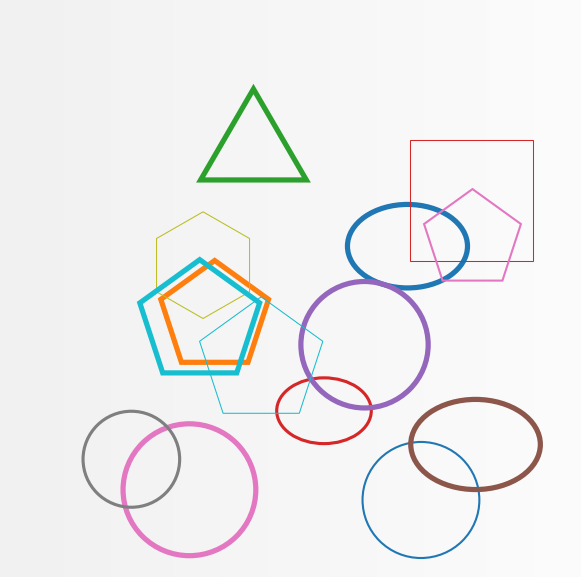[{"shape": "circle", "thickness": 1, "radius": 0.5, "center": [0.724, 0.133]}, {"shape": "oval", "thickness": 2.5, "radius": 0.52, "center": [0.701, 0.573]}, {"shape": "pentagon", "thickness": 2.5, "radius": 0.49, "center": [0.369, 0.451]}, {"shape": "triangle", "thickness": 2.5, "radius": 0.53, "center": [0.436, 0.74]}, {"shape": "oval", "thickness": 1.5, "radius": 0.41, "center": [0.557, 0.288]}, {"shape": "square", "thickness": 0.5, "radius": 0.53, "center": [0.811, 0.652]}, {"shape": "circle", "thickness": 2.5, "radius": 0.55, "center": [0.627, 0.402]}, {"shape": "oval", "thickness": 2.5, "radius": 0.56, "center": [0.818, 0.229]}, {"shape": "pentagon", "thickness": 1, "radius": 0.44, "center": [0.813, 0.584]}, {"shape": "circle", "thickness": 2.5, "radius": 0.57, "center": [0.326, 0.151]}, {"shape": "circle", "thickness": 1.5, "radius": 0.42, "center": [0.226, 0.204]}, {"shape": "hexagon", "thickness": 0.5, "radius": 0.46, "center": [0.349, 0.54]}, {"shape": "pentagon", "thickness": 2.5, "radius": 0.54, "center": [0.344, 0.441]}, {"shape": "pentagon", "thickness": 0.5, "radius": 0.56, "center": [0.449, 0.374]}]